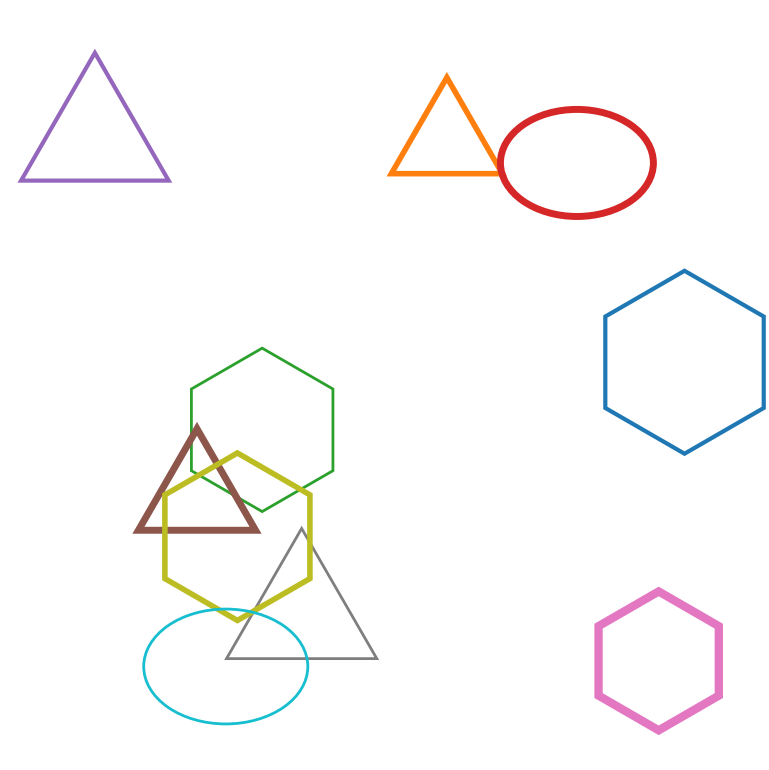[{"shape": "hexagon", "thickness": 1.5, "radius": 0.59, "center": [0.889, 0.53]}, {"shape": "triangle", "thickness": 2, "radius": 0.42, "center": [0.58, 0.816]}, {"shape": "hexagon", "thickness": 1, "radius": 0.53, "center": [0.34, 0.442]}, {"shape": "oval", "thickness": 2.5, "radius": 0.5, "center": [0.749, 0.788]}, {"shape": "triangle", "thickness": 1.5, "radius": 0.55, "center": [0.123, 0.821]}, {"shape": "triangle", "thickness": 2.5, "radius": 0.44, "center": [0.256, 0.355]}, {"shape": "hexagon", "thickness": 3, "radius": 0.45, "center": [0.855, 0.142]}, {"shape": "triangle", "thickness": 1, "radius": 0.56, "center": [0.392, 0.201]}, {"shape": "hexagon", "thickness": 2, "radius": 0.54, "center": [0.308, 0.303]}, {"shape": "oval", "thickness": 1, "radius": 0.53, "center": [0.293, 0.134]}]